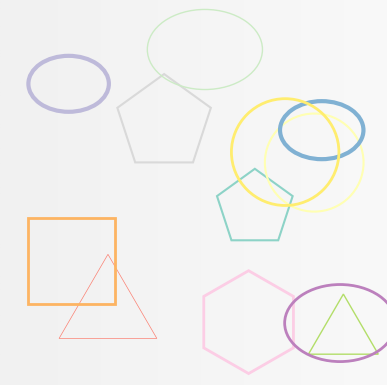[{"shape": "pentagon", "thickness": 1.5, "radius": 0.51, "center": [0.658, 0.459]}, {"shape": "circle", "thickness": 1.5, "radius": 0.64, "center": [0.811, 0.578]}, {"shape": "oval", "thickness": 3, "radius": 0.52, "center": [0.177, 0.782]}, {"shape": "triangle", "thickness": 0.5, "radius": 0.73, "center": [0.279, 0.194]}, {"shape": "oval", "thickness": 3, "radius": 0.54, "center": [0.83, 0.662]}, {"shape": "square", "thickness": 2, "radius": 0.56, "center": [0.184, 0.322]}, {"shape": "triangle", "thickness": 1, "radius": 0.52, "center": [0.886, 0.132]}, {"shape": "hexagon", "thickness": 2, "radius": 0.67, "center": [0.642, 0.163]}, {"shape": "pentagon", "thickness": 1.5, "radius": 0.63, "center": [0.423, 0.681]}, {"shape": "oval", "thickness": 2, "radius": 0.71, "center": [0.878, 0.161]}, {"shape": "oval", "thickness": 1, "radius": 0.74, "center": [0.529, 0.871]}, {"shape": "circle", "thickness": 2, "radius": 0.69, "center": [0.736, 0.605]}]